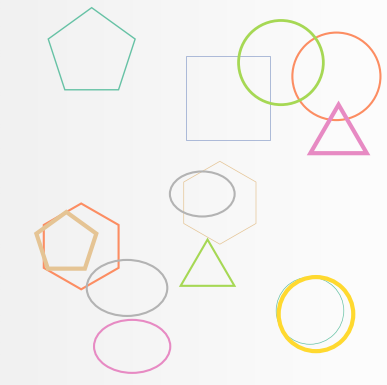[{"shape": "pentagon", "thickness": 1, "radius": 0.59, "center": [0.237, 0.862]}, {"shape": "circle", "thickness": 0.5, "radius": 0.44, "center": [0.8, 0.193]}, {"shape": "circle", "thickness": 1.5, "radius": 0.57, "center": [0.868, 0.802]}, {"shape": "hexagon", "thickness": 1.5, "radius": 0.56, "center": [0.21, 0.36]}, {"shape": "square", "thickness": 0.5, "radius": 0.54, "center": [0.588, 0.745]}, {"shape": "triangle", "thickness": 3, "radius": 0.42, "center": [0.874, 0.644]}, {"shape": "oval", "thickness": 1.5, "radius": 0.49, "center": [0.341, 0.1]}, {"shape": "circle", "thickness": 2, "radius": 0.55, "center": [0.725, 0.837]}, {"shape": "triangle", "thickness": 1.5, "radius": 0.4, "center": [0.536, 0.298]}, {"shape": "circle", "thickness": 3, "radius": 0.48, "center": [0.815, 0.184]}, {"shape": "hexagon", "thickness": 0.5, "radius": 0.54, "center": [0.567, 0.473]}, {"shape": "pentagon", "thickness": 3, "radius": 0.41, "center": [0.171, 0.368]}, {"shape": "oval", "thickness": 1.5, "radius": 0.42, "center": [0.522, 0.496]}, {"shape": "oval", "thickness": 1.5, "radius": 0.52, "center": [0.328, 0.252]}]